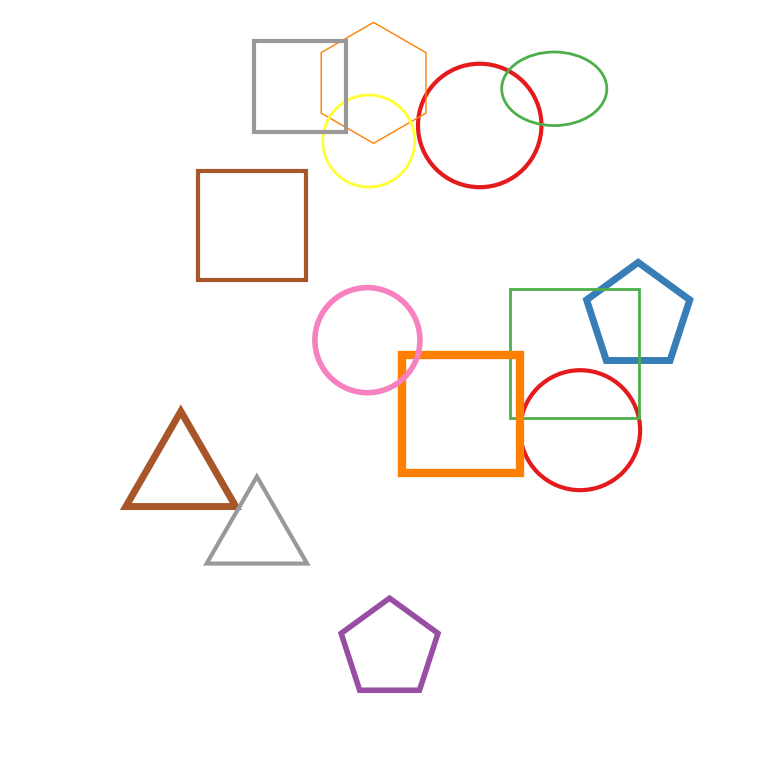[{"shape": "circle", "thickness": 1.5, "radius": 0.4, "center": [0.623, 0.837]}, {"shape": "circle", "thickness": 1.5, "radius": 0.39, "center": [0.753, 0.441]}, {"shape": "pentagon", "thickness": 2.5, "radius": 0.35, "center": [0.829, 0.589]}, {"shape": "oval", "thickness": 1, "radius": 0.34, "center": [0.72, 0.885]}, {"shape": "square", "thickness": 1, "radius": 0.42, "center": [0.746, 0.541]}, {"shape": "pentagon", "thickness": 2, "radius": 0.33, "center": [0.506, 0.157]}, {"shape": "square", "thickness": 3, "radius": 0.38, "center": [0.599, 0.463]}, {"shape": "hexagon", "thickness": 0.5, "radius": 0.39, "center": [0.485, 0.892]}, {"shape": "circle", "thickness": 1, "radius": 0.3, "center": [0.479, 0.817]}, {"shape": "triangle", "thickness": 2.5, "radius": 0.41, "center": [0.235, 0.383]}, {"shape": "square", "thickness": 1.5, "radius": 0.35, "center": [0.328, 0.707]}, {"shape": "circle", "thickness": 2, "radius": 0.34, "center": [0.477, 0.558]}, {"shape": "square", "thickness": 1.5, "radius": 0.3, "center": [0.39, 0.887]}, {"shape": "triangle", "thickness": 1.5, "radius": 0.38, "center": [0.334, 0.306]}]